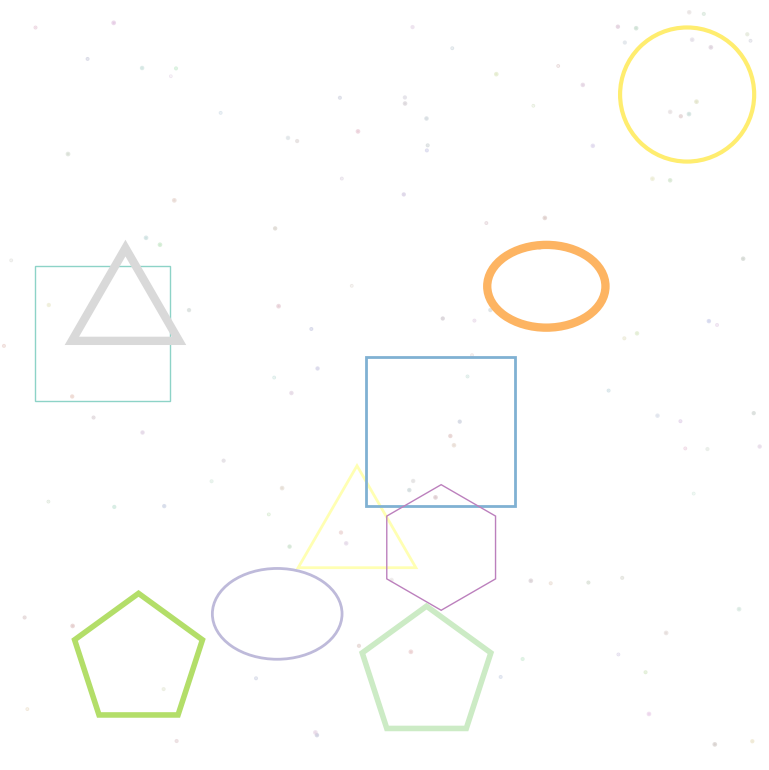[{"shape": "square", "thickness": 0.5, "radius": 0.44, "center": [0.134, 0.567]}, {"shape": "triangle", "thickness": 1, "radius": 0.44, "center": [0.464, 0.307]}, {"shape": "oval", "thickness": 1, "radius": 0.42, "center": [0.36, 0.203]}, {"shape": "square", "thickness": 1, "radius": 0.48, "center": [0.572, 0.439]}, {"shape": "oval", "thickness": 3, "radius": 0.38, "center": [0.71, 0.628]}, {"shape": "pentagon", "thickness": 2, "radius": 0.44, "center": [0.18, 0.142]}, {"shape": "triangle", "thickness": 3, "radius": 0.4, "center": [0.163, 0.598]}, {"shape": "hexagon", "thickness": 0.5, "radius": 0.41, "center": [0.573, 0.289]}, {"shape": "pentagon", "thickness": 2, "radius": 0.44, "center": [0.554, 0.125]}, {"shape": "circle", "thickness": 1.5, "radius": 0.44, "center": [0.892, 0.877]}]